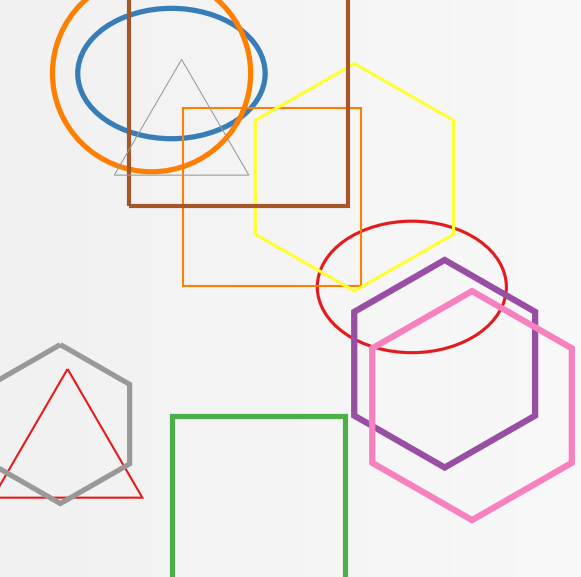[{"shape": "oval", "thickness": 1.5, "radius": 0.81, "center": [0.709, 0.502]}, {"shape": "triangle", "thickness": 1, "radius": 0.74, "center": [0.116, 0.212]}, {"shape": "oval", "thickness": 2.5, "radius": 0.81, "center": [0.295, 0.872]}, {"shape": "square", "thickness": 2.5, "radius": 0.74, "center": [0.444, 0.131]}, {"shape": "hexagon", "thickness": 3, "radius": 0.9, "center": [0.765, 0.369]}, {"shape": "circle", "thickness": 2.5, "radius": 0.85, "center": [0.261, 0.872]}, {"shape": "square", "thickness": 1, "radius": 0.77, "center": [0.468, 0.658]}, {"shape": "hexagon", "thickness": 1.5, "radius": 0.98, "center": [0.61, 0.692]}, {"shape": "square", "thickness": 2, "radius": 0.94, "center": [0.411, 0.831]}, {"shape": "hexagon", "thickness": 3, "radius": 0.99, "center": [0.812, 0.297]}, {"shape": "triangle", "thickness": 0.5, "radius": 0.67, "center": [0.312, 0.763]}, {"shape": "hexagon", "thickness": 2.5, "radius": 0.69, "center": [0.104, 0.265]}]